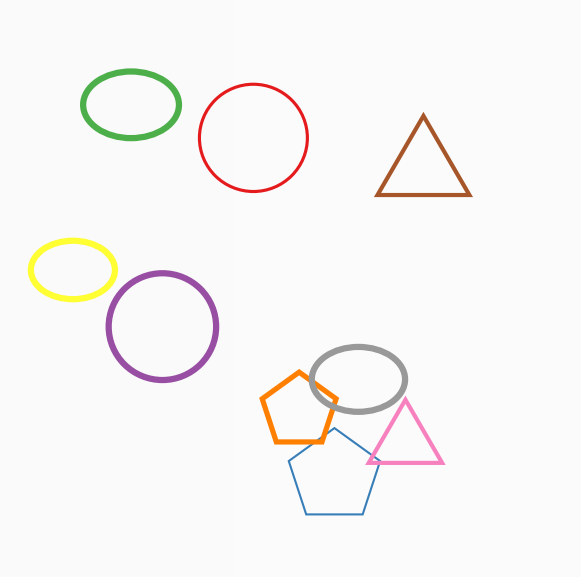[{"shape": "circle", "thickness": 1.5, "radius": 0.46, "center": [0.436, 0.76]}, {"shape": "pentagon", "thickness": 1, "radius": 0.41, "center": [0.575, 0.175]}, {"shape": "oval", "thickness": 3, "radius": 0.41, "center": [0.225, 0.818]}, {"shape": "circle", "thickness": 3, "radius": 0.46, "center": [0.279, 0.434]}, {"shape": "pentagon", "thickness": 2.5, "radius": 0.33, "center": [0.515, 0.288]}, {"shape": "oval", "thickness": 3, "radius": 0.36, "center": [0.125, 0.532]}, {"shape": "triangle", "thickness": 2, "radius": 0.46, "center": [0.729, 0.707]}, {"shape": "triangle", "thickness": 2, "radius": 0.36, "center": [0.698, 0.234]}, {"shape": "oval", "thickness": 3, "radius": 0.4, "center": [0.617, 0.342]}]